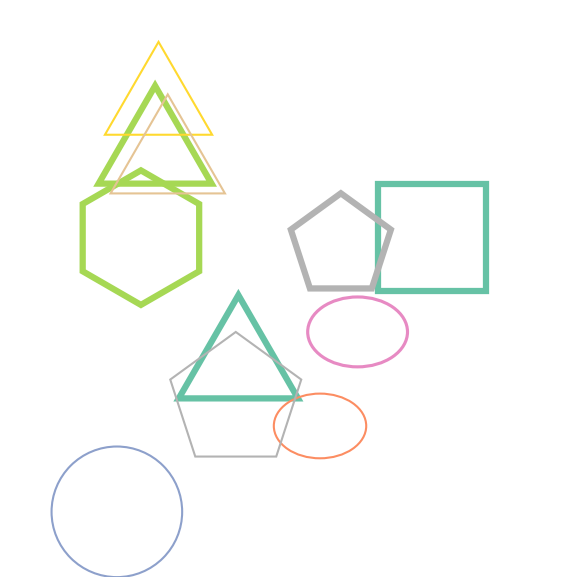[{"shape": "triangle", "thickness": 3, "radius": 0.6, "center": [0.413, 0.369]}, {"shape": "square", "thickness": 3, "radius": 0.47, "center": [0.748, 0.588]}, {"shape": "oval", "thickness": 1, "radius": 0.4, "center": [0.554, 0.262]}, {"shape": "circle", "thickness": 1, "radius": 0.57, "center": [0.202, 0.113]}, {"shape": "oval", "thickness": 1.5, "radius": 0.43, "center": [0.619, 0.424]}, {"shape": "triangle", "thickness": 3, "radius": 0.56, "center": [0.269, 0.738]}, {"shape": "hexagon", "thickness": 3, "radius": 0.58, "center": [0.244, 0.588]}, {"shape": "triangle", "thickness": 1, "radius": 0.54, "center": [0.275, 0.819]}, {"shape": "triangle", "thickness": 1, "radius": 0.57, "center": [0.29, 0.721]}, {"shape": "pentagon", "thickness": 3, "radius": 0.46, "center": [0.59, 0.573]}, {"shape": "pentagon", "thickness": 1, "radius": 0.6, "center": [0.408, 0.305]}]